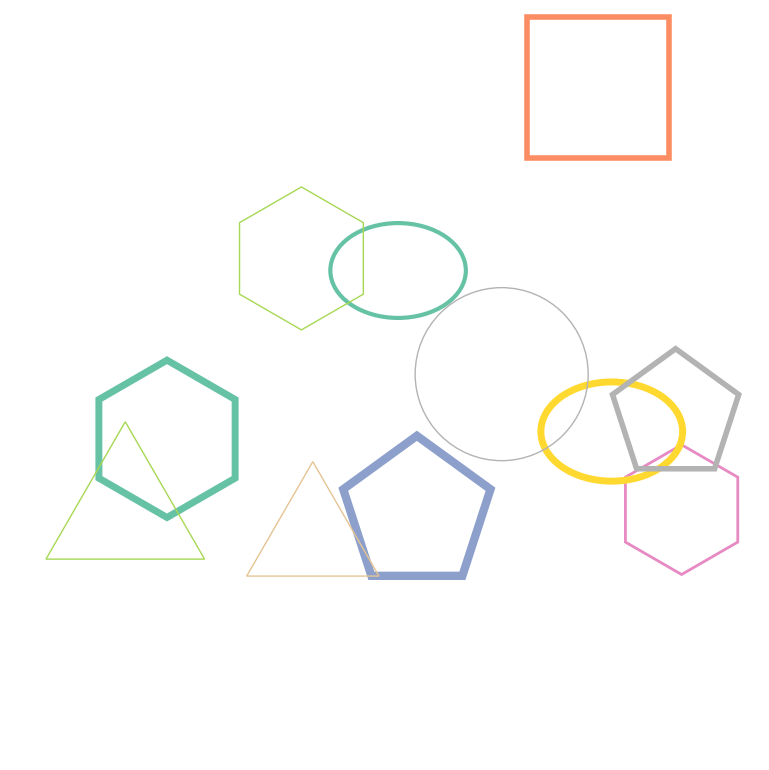[{"shape": "oval", "thickness": 1.5, "radius": 0.44, "center": [0.517, 0.649]}, {"shape": "hexagon", "thickness": 2.5, "radius": 0.51, "center": [0.217, 0.43]}, {"shape": "square", "thickness": 2, "radius": 0.46, "center": [0.777, 0.887]}, {"shape": "pentagon", "thickness": 3, "radius": 0.5, "center": [0.541, 0.334]}, {"shape": "hexagon", "thickness": 1, "radius": 0.42, "center": [0.885, 0.338]}, {"shape": "hexagon", "thickness": 0.5, "radius": 0.46, "center": [0.391, 0.664]}, {"shape": "triangle", "thickness": 0.5, "radius": 0.59, "center": [0.163, 0.333]}, {"shape": "oval", "thickness": 2.5, "radius": 0.46, "center": [0.794, 0.44]}, {"shape": "triangle", "thickness": 0.5, "radius": 0.5, "center": [0.406, 0.301]}, {"shape": "circle", "thickness": 0.5, "radius": 0.56, "center": [0.652, 0.514]}, {"shape": "pentagon", "thickness": 2, "radius": 0.43, "center": [0.877, 0.461]}]